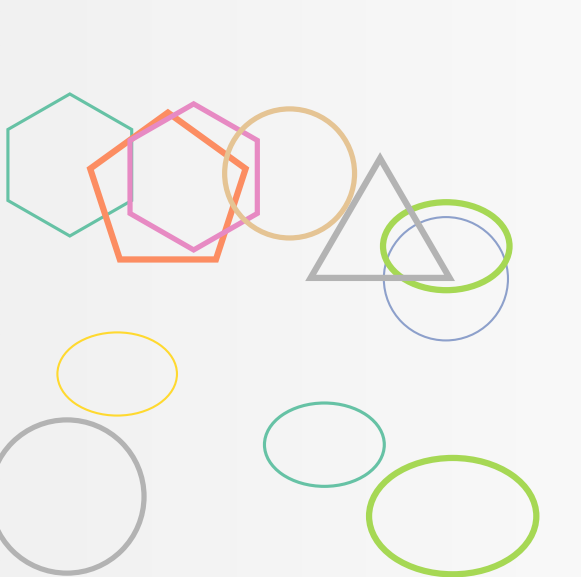[{"shape": "oval", "thickness": 1.5, "radius": 0.52, "center": [0.558, 0.229]}, {"shape": "hexagon", "thickness": 1.5, "radius": 0.61, "center": [0.12, 0.713]}, {"shape": "pentagon", "thickness": 3, "radius": 0.7, "center": [0.289, 0.664]}, {"shape": "circle", "thickness": 1, "radius": 0.53, "center": [0.767, 0.516]}, {"shape": "hexagon", "thickness": 2.5, "radius": 0.63, "center": [0.333, 0.693]}, {"shape": "oval", "thickness": 3, "radius": 0.54, "center": [0.768, 0.573]}, {"shape": "oval", "thickness": 3, "radius": 0.72, "center": [0.779, 0.105]}, {"shape": "oval", "thickness": 1, "radius": 0.51, "center": [0.202, 0.352]}, {"shape": "circle", "thickness": 2.5, "radius": 0.56, "center": [0.498, 0.699]}, {"shape": "circle", "thickness": 2.5, "radius": 0.66, "center": [0.115, 0.139]}, {"shape": "triangle", "thickness": 3, "radius": 0.69, "center": [0.654, 0.587]}]